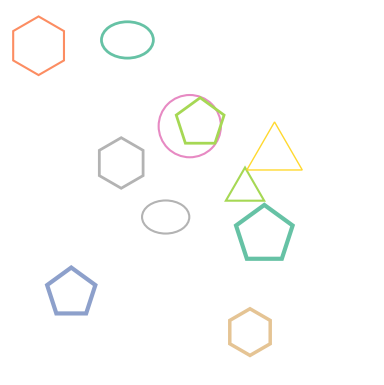[{"shape": "pentagon", "thickness": 3, "radius": 0.39, "center": [0.687, 0.39]}, {"shape": "oval", "thickness": 2, "radius": 0.34, "center": [0.331, 0.896]}, {"shape": "hexagon", "thickness": 1.5, "radius": 0.38, "center": [0.1, 0.881]}, {"shape": "pentagon", "thickness": 3, "radius": 0.33, "center": [0.185, 0.239]}, {"shape": "circle", "thickness": 1.5, "radius": 0.4, "center": [0.493, 0.672]}, {"shape": "triangle", "thickness": 1.5, "radius": 0.29, "center": [0.636, 0.507]}, {"shape": "pentagon", "thickness": 2, "radius": 0.33, "center": [0.52, 0.681]}, {"shape": "triangle", "thickness": 1, "radius": 0.42, "center": [0.713, 0.6]}, {"shape": "hexagon", "thickness": 2.5, "radius": 0.3, "center": [0.649, 0.137]}, {"shape": "hexagon", "thickness": 2, "radius": 0.33, "center": [0.315, 0.577]}, {"shape": "oval", "thickness": 1.5, "radius": 0.31, "center": [0.43, 0.436]}]